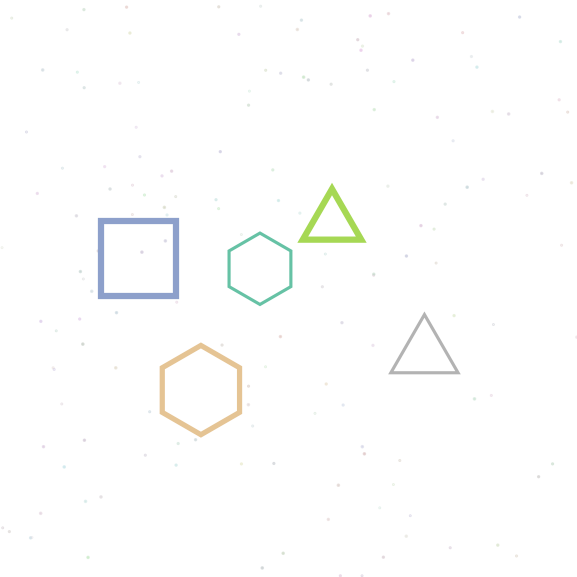[{"shape": "hexagon", "thickness": 1.5, "radius": 0.31, "center": [0.45, 0.534]}, {"shape": "square", "thickness": 3, "radius": 0.33, "center": [0.24, 0.552]}, {"shape": "triangle", "thickness": 3, "radius": 0.29, "center": [0.575, 0.613]}, {"shape": "hexagon", "thickness": 2.5, "radius": 0.39, "center": [0.348, 0.324]}, {"shape": "triangle", "thickness": 1.5, "radius": 0.34, "center": [0.735, 0.387]}]